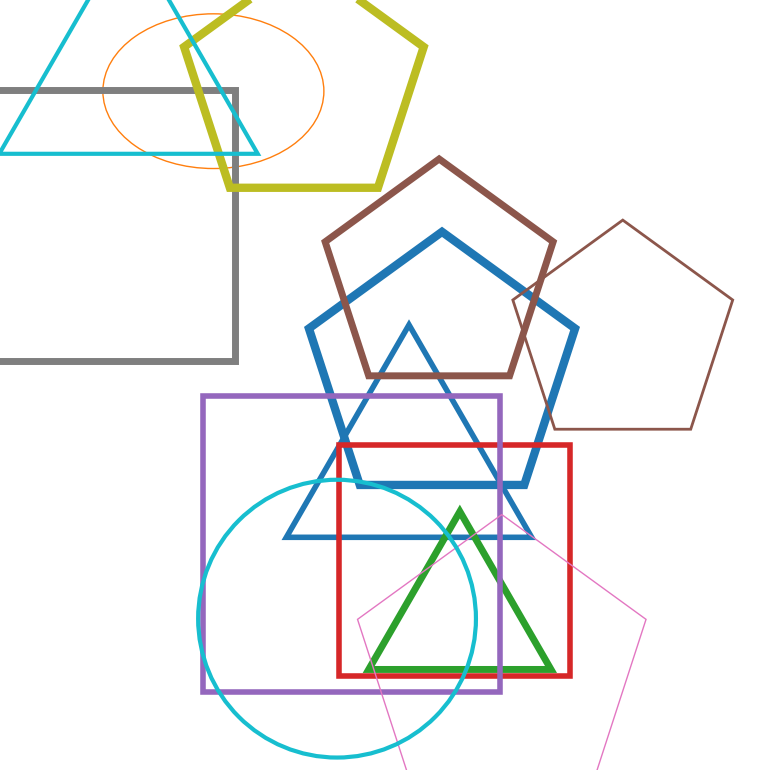[{"shape": "pentagon", "thickness": 3, "radius": 0.91, "center": [0.574, 0.517]}, {"shape": "triangle", "thickness": 2, "radius": 0.92, "center": [0.531, 0.394]}, {"shape": "oval", "thickness": 0.5, "radius": 0.72, "center": [0.277, 0.882]}, {"shape": "triangle", "thickness": 2.5, "radius": 0.68, "center": [0.597, 0.199]}, {"shape": "square", "thickness": 2, "radius": 0.75, "center": [0.59, 0.272]}, {"shape": "square", "thickness": 2, "radius": 0.96, "center": [0.456, 0.293]}, {"shape": "pentagon", "thickness": 2.5, "radius": 0.78, "center": [0.57, 0.638]}, {"shape": "pentagon", "thickness": 1, "radius": 0.75, "center": [0.809, 0.564]}, {"shape": "pentagon", "thickness": 0.5, "radius": 0.98, "center": [0.652, 0.135]}, {"shape": "square", "thickness": 2.5, "radius": 0.88, "center": [0.129, 0.707]}, {"shape": "pentagon", "thickness": 3, "radius": 0.82, "center": [0.395, 0.889]}, {"shape": "triangle", "thickness": 1.5, "radius": 0.97, "center": [0.167, 0.897]}, {"shape": "circle", "thickness": 1.5, "radius": 0.9, "center": [0.438, 0.197]}]